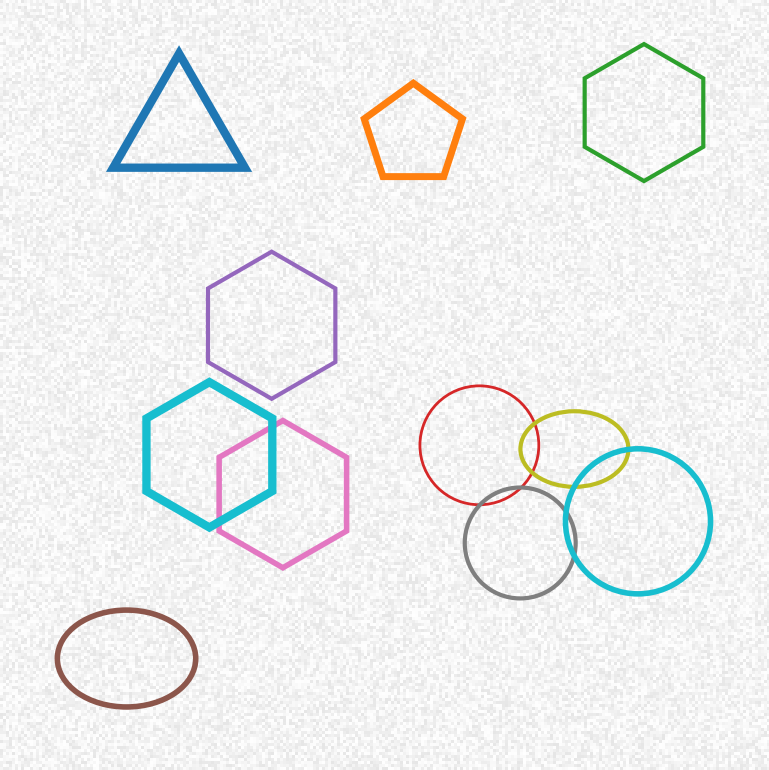[{"shape": "triangle", "thickness": 3, "radius": 0.49, "center": [0.233, 0.832]}, {"shape": "pentagon", "thickness": 2.5, "radius": 0.34, "center": [0.537, 0.825]}, {"shape": "hexagon", "thickness": 1.5, "radius": 0.44, "center": [0.836, 0.854]}, {"shape": "circle", "thickness": 1, "radius": 0.39, "center": [0.623, 0.422]}, {"shape": "hexagon", "thickness": 1.5, "radius": 0.48, "center": [0.353, 0.578]}, {"shape": "oval", "thickness": 2, "radius": 0.45, "center": [0.164, 0.145]}, {"shape": "hexagon", "thickness": 2, "radius": 0.48, "center": [0.367, 0.358]}, {"shape": "circle", "thickness": 1.5, "radius": 0.36, "center": [0.676, 0.295]}, {"shape": "oval", "thickness": 1.5, "radius": 0.35, "center": [0.746, 0.417]}, {"shape": "hexagon", "thickness": 3, "radius": 0.47, "center": [0.272, 0.409]}, {"shape": "circle", "thickness": 2, "radius": 0.47, "center": [0.829, 0.323]}]